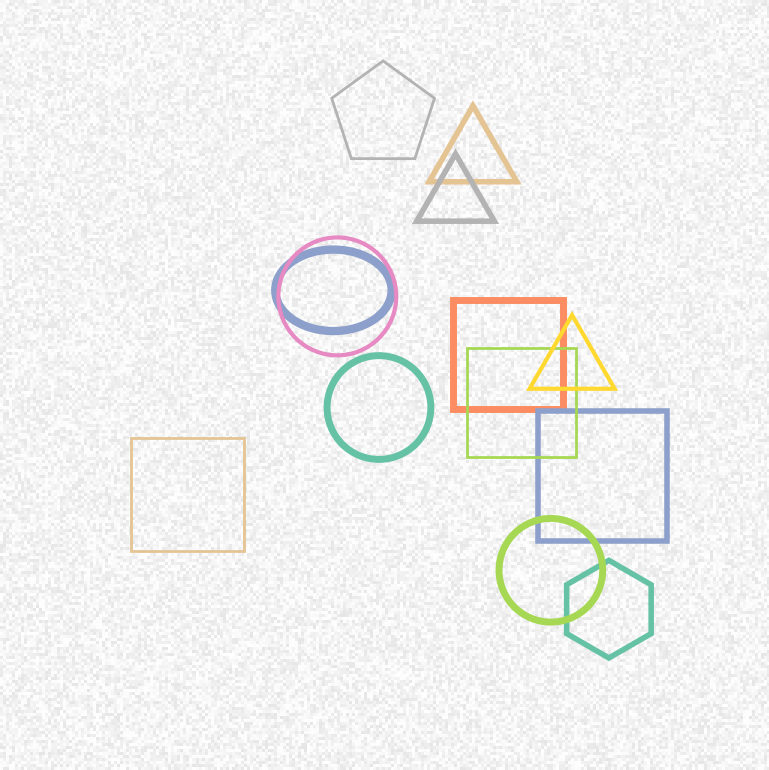[{"shape": "circle", "thickness": 2.5, "radius": 0.34, "center": [0.492, 0.471]}, {"shape": "hexagon", "thickness": 2, "radius": 0.32, "center": [0.791, 0.209]}, {"shape": "square", "thickness": 2.5, "radius": 0.36, "center": [0.66, 0.54]}, {"shape": "square", "thickness": 2, "radius": 0.42, "center": [0.783, 0.382]}, {"shape": "oval", "thickness": 3, "radius": 0.38, "center": [0.433, 0.623]}, {"shape": "circle", "thickness": 1.5, "radius": 0.38, "center": [0.438, 0.615]}, {"shape": "square", "thickness": 1, "radius": 0.36, "center": [0.677, 0.477]}, {"shape": "circle", "thickness": 2.5, "radius": 0.34, "center": [0.715, 0.259]}, {"shape": "triangle", "thickness": 1.5, "radius": 0.32, "center": [0.743, 0.527]}, {"shape": "triangle", "thickness": 2, "radius": 0.33, "center": [0.614, 0.797]}, {"shape": "square", "thickness": 1, "radius": 0.37, "center": [0.243, 0.357]}, {"shape": "triangle", "thickness": 2, "radius": 0.29, "center": [0.592, 0.742]}, {"shape": "pentagon", "thickness": 1, "radius": 0.35, "center": [0.498, 0.851]}]